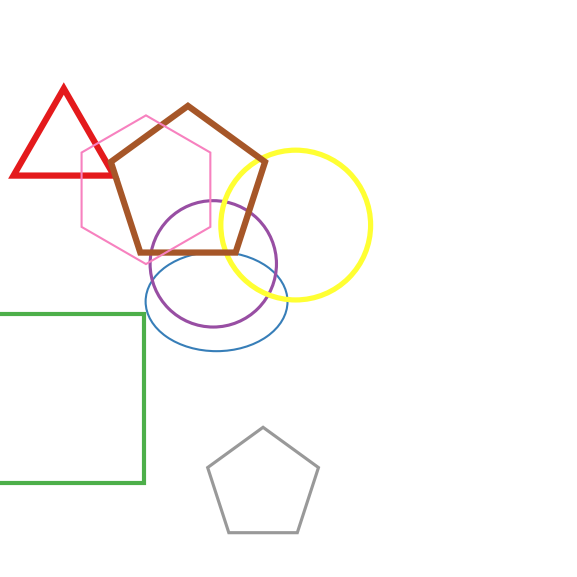[{"shape": "triangle", "thickness": 3, "radius": 0.5, "center": [0.11, 0.745]}, {"shape": "oval", "thickness": 1, "radius": 0.61, "center": [0.375, 0.477]}, {"shape": "square", "thickness": 2, "radius": 0.73, "center": [0.103, 0.309]}, {"shape": "circle", "thickness": 1.5, "radius": 0.55, "center": [0.369, 0.542]}, {"shape": "circle", "thickness": 2.5, "radius": 0.65, "center": [0.512, 0.609]}, {"shape": "pentagon", "thickness": 3, "radius": 0.7, "center": [0.325, 0.675]}, {"shape": "hexagon", "thickness": 1, "radius": 0.64, "center": [0.253, 0.671]}, {"shape": "pentagon", "thickness": 1.5, "radius": 0.5, "center": [0.456, 0.158]}]